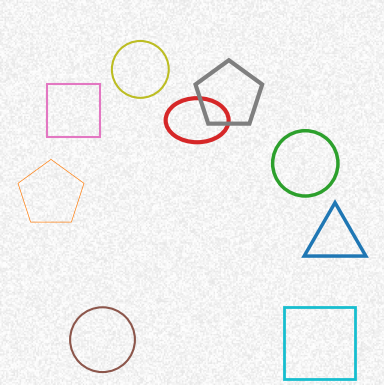[{"shape": "triangle", "thickness": 2.5, "radius": 0.46, "center": [0.87, 0.381]}, {"shape": "pentagon", "thickness": 0.5, "radius": 0.45, "center": [0.132, 0.496]}, {"shape": "circle", "thickness": 2.5, "radius": 0.42, "center": [0.793, 0.576]}, {"shape": "oval", "thickness": 3, "radius": 0.41, "center": [0.512, 0.688]}, {"shape": "circle", "thickness": 1.5, "radius": 0.42, "center": [0.266, 0.118]}, {"shape": "square", "thickness": 1.5, "radius": 0.34, "center": [0.19, 0.713]}, {"shape": "pentagon", "thickness": 3, "radius": 0.46, "center": [0.594, 0.753]}, {"shape": "circle", "thickness": 1.5, "radius": 0.37, "center": [0.364, 0.82]}, {"shape": "square", "thickness": 2, "radius": 0.46, "center": [0.83, 0.109]}]